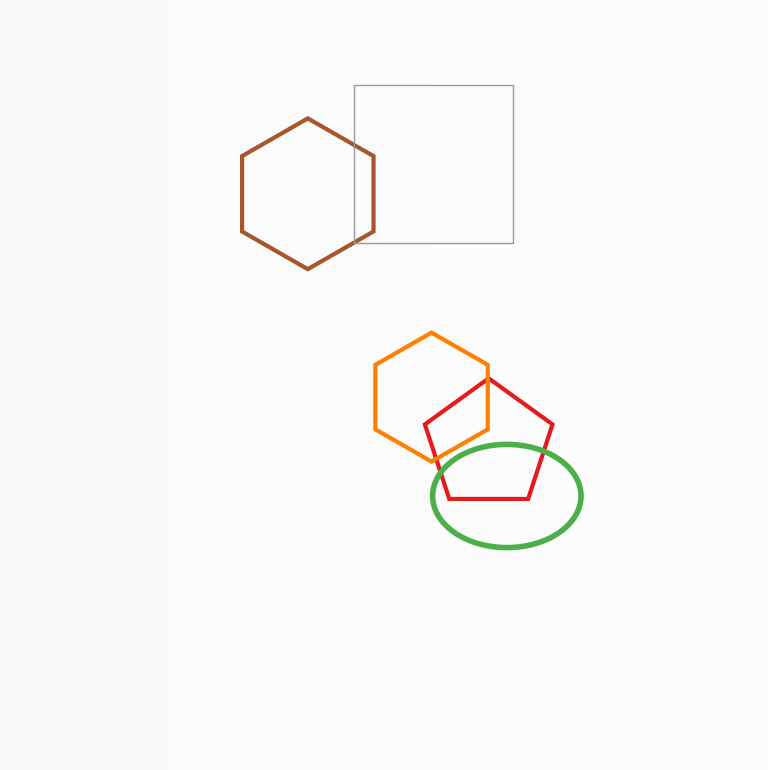[{"shape": "pentagon", "thickness": 1.5, "radius": 0.43, "center": [0.631, 0.422]}, {"shape": "oval", "thickness": 2, "radius": 0.48, "center": [0.654, 0.356]}, {"shape": "hexagon", "thickness": 1.5, "radius": 0.42, "center": [0.557, 0.484]}, {"shape": "hexagon", "thickness": 1.5, "radius": 0.49, "center": [0.397, 0.748]}, {"shape": "square", "thickness": 0.5, "radius": 0.51, "center": [0.56, 0.787]}]